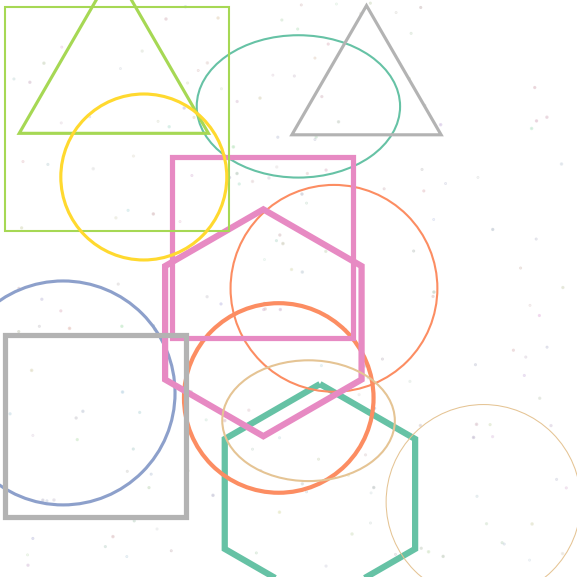[{"shape": "hexagon", "thickness": 3, "radius": 0.95, "center": [0.554, 0.144]}, {"shape": "oval", "thickness": 1, "radius": 0.88, "center": [0.517, 0.815]}, {"shape": "circle", "thickness": 1, "radius": 0.9, "center": [0.578, 0.5]}, {"shape": "circle", "thickness": 2, "radius": 0.82, "center": [0.483, 0.31]}, {"shape": "circle", "thickness": 1.5, "radius": 0.97, "center": [0.109, 0.319]}, {"shape": "hexagon", "thickness": 3, "radius": 0.98, "center": [0.456, 0.44]}, {"shape": "square", "thickness": 2.5, "radius": 0.78, "center": [0.454, 0.571]}, {"shape": "square", "thickness": 1, "radius": 0.97, "center": [0.202, 0.793]}, {"shape": "triangle", "thickness": 1.5, "radius": 0.95, "center": [0.197, 0.863]}, {"shape": "circle", "thickness": 1.5, "radius": 0.72, "center": [0.249, 0.693]}, {"shape": "oval", "thickness": 1, "radius": 0.75, "center": [0.534, 0.271]}, {"shape": "circle", "thickness": 0.5, "radius": 0.84, "center": [0.837, 0.13]}, {"shape": "triangle", "thickness": 1.5, "radius": 0.75, "center": [0.635, 0.84]}, {"shape": "square", "thickness": 2.5, "radius": 0.79, "center": [0.165, 0.261]}]